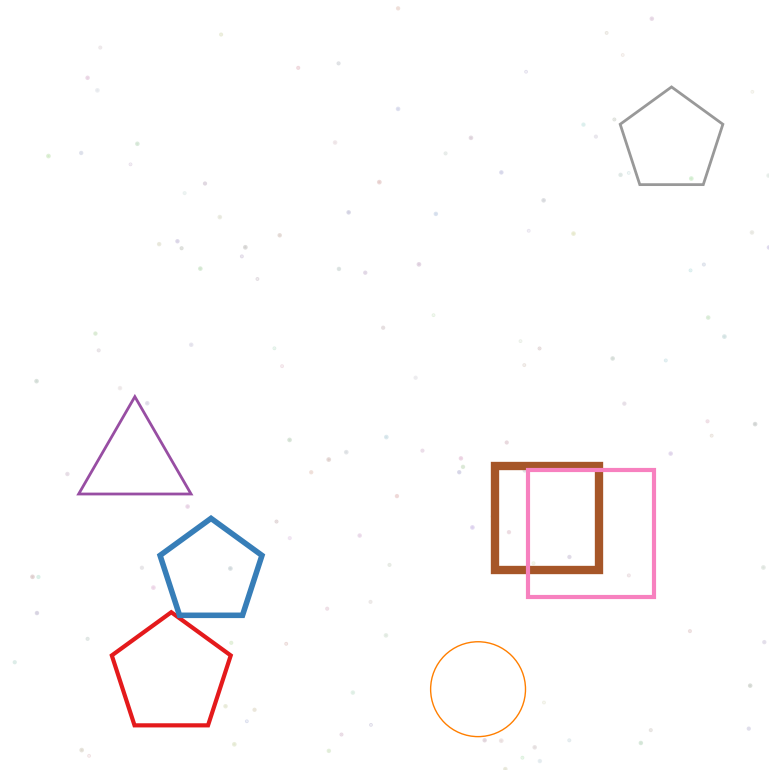[{"shape": "pentagon", "thickness": 1.5, "radius": 0.41, "center": [0.222, 0.124]}, {"shape": "pentagon", "thickness": 2, "radius": 0.35, "center": [0.274, 0.257]}, {"shape": "triangle", "thickness": 1, "radius": 0.42, "center": [0.175, 0.401]}, {"shape": "circle", "thickness": 0.5, "radius": 0.31, "center": [0.621, 0.105]}, {"shape": "square", "thickness": 3, "radius": 0.34, "center": [0.711, 0.327]}, {"shape": "square", "thickness": 1.5, "radius": 0.41, "center": [0.767, 0.307]}, {"shape": "pentagon", "thickness": 1, "radius": 0.35, "center": [0.872, 0.817]}]